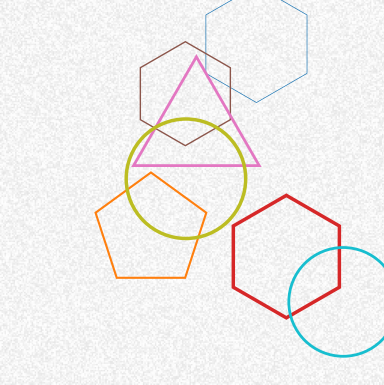[{"shape": "hexagon", "thickness": 0.5, "radius": 0.76, "center": [0.666, 0.885]}, {"shape": "pentagon", "thickness": 1.5, "radius": 0.76, "center": [0.392, 0.401]}, {"shape": "hexagon", "thickness": 2.5, "radius": 0.8, "center": [0.744, 0.333]}, {"shape": "hexagon", "thickness": 1, "radius": 0.67, "center": [0.481, 0.757]}, {"shape": "triangle", "thickness": 2, "radius": 0.94, "center": [0.51, 0.664]}, {"shape": "circle", "thickness": 2.5, "radius": 0.78, "center": [0.483, 0.536]}, {"shape": "circle", "thickness": 2, "radius": 0.71, "center": [0.891, 0.216]}]